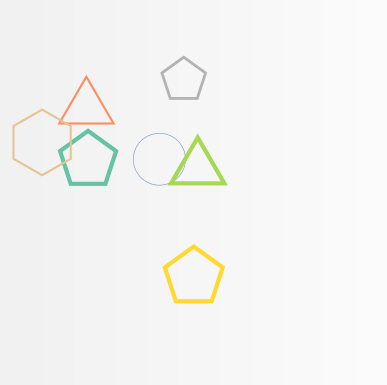[{"shape": "pentagon", "thickness": 3, "radius": 0.38, "center": [0.227, 0.584]}, {"shape": "triangle", "thickness": 1.5, "radius": 0.4, "center": [0.223, 0.72]}, {"shape": "circle", "thickness": 0.5, "radius": 0.34, "center": [0.411, 0.586]}, {"shape": "triangle", "thickness": 3, "radius": 0.4, "center": [0.51, 0.563]}, {"shape": "pentagon", "thickness": 3, "radius": 0.39, "center": [0.5, 0.281]}, {"shape": "hexagon", "thickness": 1.5, "radius": 0.43, "center": [0.109, 0.63]}, {"shape": "pentagon", "thickness": 2, "radius": 0.3, "center": [0.474, 0.792]}]